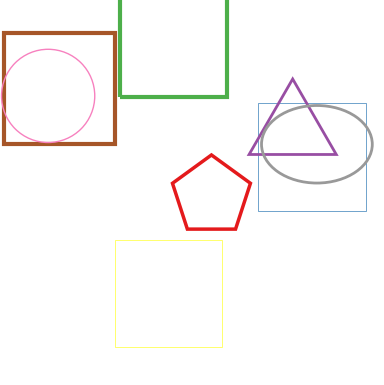[{"shape": "pentagon", "thickness": 2.5, "radius": 0.53, "center": [0.549, 0.491]}, {"shape": "square", "thickness": 0.5, "radius": 0.7, "center": [0.81, 0.593]}, {"shape": "square", "thickness": 3, "radius": 0.7, "center": [0.45, 0.887]}, {"shape": "triangle", "thickness": 2, "radius": 0.65, "center": [0.76, 0.664]}, {"shape": "square", "thickness": 0.5, "radius": 0.7, "center": [0.438, 0.239]}, {"shape": "square", "thickness": 3, "radius": 0.72, "center": [0.154, 0.77]}, {"shape": "circle", "thickness": 1, "radius": 0.61, "center": [0.125, 0.751]}, {"shape": "oval", "thickness": 2, "radius": 0.72, "center": [0.823, 0.625]}]